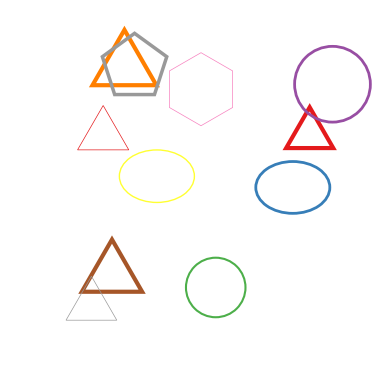[{"shape": "triangle", "thickness": 0.5, "radius": 0.38, "center": [0.268, 0.649]}, {"shape": "triangle", "thickness": 3, "radius": 0.35, "center": [0.804, 0.651]}, {"shape": "oval", "thickness": 2, "radius": 0.48, "center": [0.761, 0.513]}, {"shape": "circle", "thickness": 1.5, "radius": 0.39, "center": [0.56, 0.253]}, {"shape": "circle", "thickness": 2, "radius": 0.49, "center": [0.864, 0.781]}, {"shape": "triangle", "thickness": 3, "radius": 0.48, "center": [0.323, 0.827]}, {"shape": "oval", "thickness": 1, "radius": 0.49, "center": [0.407, 0.542]}, {"shape": "triangle", "thickness": 3, "radius": 0.45, "center": [0.291, 0.287]}, {"shape": "hexagon", "thickness": 0.5, "radius": 0.47, "center": [0.522, 0.768]}, {"shape": "triangle", "thickness": 0.5, "radius": 0.38, "center": [0.237, 0.206]}, {"shape": "pentagon", "thickness": 2.5, "radius": 0.44, "center": [0.35, 0.826]}]